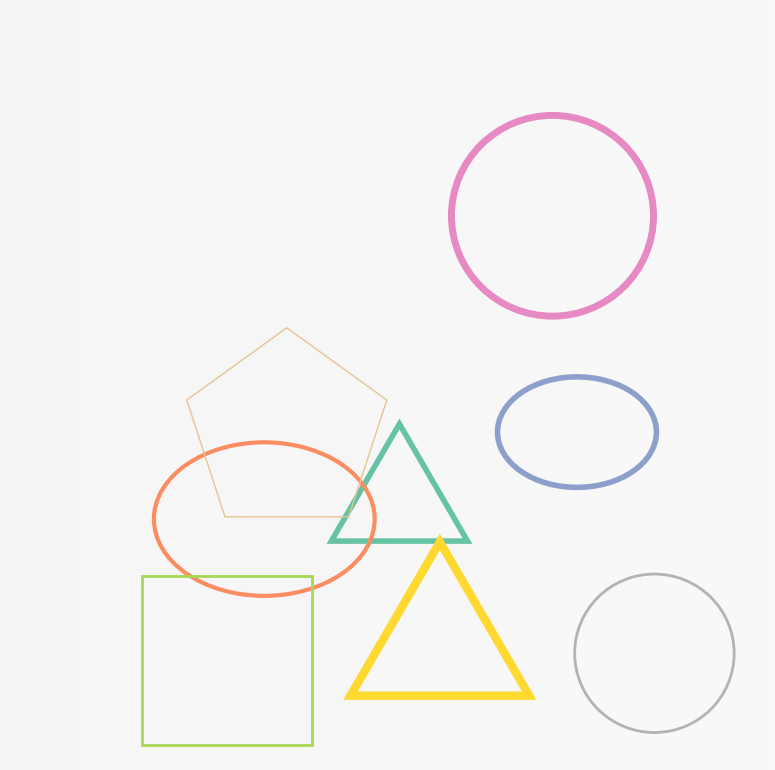[{"shape": "triangle", "thickness": 2, "radius": 0.51, "center": [0.515, 0.348]}, {"shape": "oval", "thickness": 1.5, "radius": 0.71, "center": [0.341, 0.326]}, {"shape": "oval", "thickness": 2, "radius": 0.51, "center": [0.744, 0.439]}, {"shape": "circle", "thickness": 2.5, "radius": 0.65, "center": [0.713, 0.72]}, {"shape": "square", "thickness": 1, "radius": 0.55, "center": [0.293, 0.142]}, {"shape": "triangle", "thickness": 3, "radius": 0.67, "center": [0.568, 0.163]}, {"shape": "pentagon", "thickness": 0.5, "radius": 0.68, "center": [0.37, 0.439]}, {"shape": "circle", "thickness": 1, "radius": 0.51, "center": [0.844, 0.152]}]